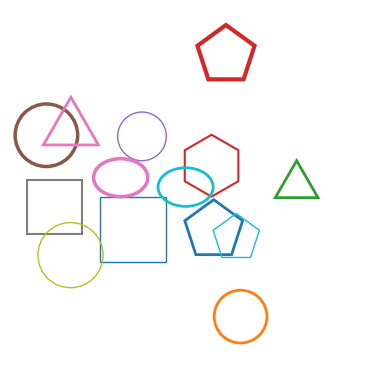[{"shape": "square", "thickness": 1, "radius": 0.43, "center": [0.346, 0.404]}, {"shape": "pentagon", "thickness": 2, "radius": 0.39, "center": [0.555, 0.402]}, {"shape": "circle", "thickness": 2, "radius": 0.34, "center": [0.625, 0.178]}, {"shape": "triangle", "thickness": 2, "radius": 0.32, "center": [0.771, 0.519]}, {"shape": "hexagon", "thickness": 1.5, "radius": 0.4, "center": [0.55, 0.57]}, {"shape": "pentagon", "thickness": 3, "radius": 0.39, "center": [0.587, 0.857]}, {"shape": "circle", "thickness": 1, "radius": 0.32, "center": [0.369, 0.646]}, {"shape": "circle", "thickness": 2.5, "radius": 0.41, "center": [0.121, 0.649]}, {"shape": "oval", "thickness": 2.5, "radius": 0.35, "center": [0.313, 0.539]}, {"shape": "triangle", "thickness": 2, "radius": 0.41, "center": [0.184, 0.665]}, {"shape": "square", "thickness": 1.5, "radius": 0.35, "center": [0.141, 0.463]}, {"shape": "circle", "thickness": 1, "radius": 0.42, "center": [0.183, 0.337]}, {"shape": "oval", "thickness": 2, "radius": 0.36, "center": [0.482, 0.514]}, {"shape": "pentagon", "thickness": 1, "radius": 0.32, "center": [0.614, 0.382]}]